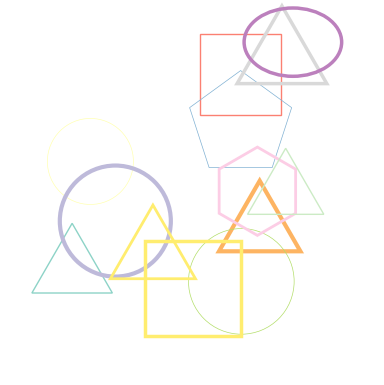[{"shape": "triangle", "thickness": 1, "radius": 0.6, "center": [0.187, 0.299]}, {"shape": "circle", "thickness": 0.5, "radius": 0.56, "center": [0.235, 0.581]}, {"shape": "circle", "thickness": 3, "radius": 0.72, "center": [0.3, 0.426]}, {"shape": "square", "thickness": 1, "radius": 0.52, "center": [0.625, 0.807]}, {"shape": "pentagon", "thickness": 0.5, "radius": 0.7, "center": [0.625, 0.677]}, {"shape": "triangle", "thickness": 3, "radius": 0.61, "center": [0.675, 0.408]}, {"shape": "circle", "thickness": 0.5, "radius": 0.69, "center": [0.627, 0.269]}, {"shape": "hexagon", "thickness": 2, "radius": 0.57, "center": [0.669, 0.503]}, {"shape": "triangle", "thickness": 2.5, "radius": 0.67, "center": [0.732, 0.85]}, {"shape": "oval", "thickness": 2.5, "radius": 0.63, "center": [0.761, 0.891]}, {"shape": "triangle", "thickness": 1, "radius": 0.57, "center": [0.742, 0.5]}, {"shape": "triangle", "thickness": 2, "radius": 0.64, "center": [0.397, 0.34]}, {"shape": "square", "thickness": 2.5, "radius": 0.62, "center": [0.501, 0.251]}]